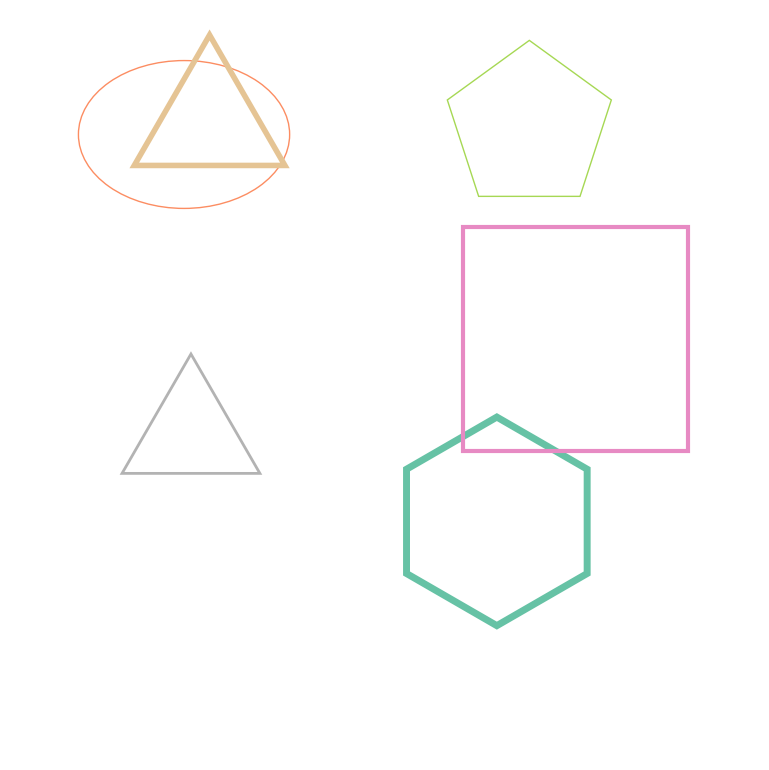[{"shape": "hexagon", "thickness": 2.5, "radius": 0.68, "center": [0.645, 0.323]}, {"shape": "oval", "thickness": 0.5, "radius": 0.69, "center": [0.239, 0.825]}, {"shape": "square", "thickness": 1.5, "radius": 0.73, "center": [0.748, 0.56]}, {"shape": "pentagon", "thickness": 0.5, "radius": 0.56, "center": [0.687, 0.836]}, {"shape": "triangle", "thickness": 2, "radius": 0.56, "center": [0.272, 0.842]}, {"shape": "triangle", "thickness": 1, "radius": 0.52, "center": [0.248, 0.437]}]